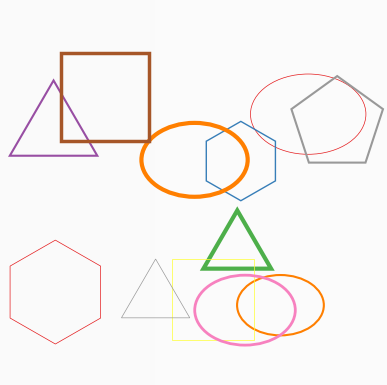[{"shape": "oval", "thickness": 0.5, "radius": 0.74, "center": [0.795, 0.703]}, {"shape": "hexagon", "thickness": 0.5, "radius": 0.67, "center": [0.143, 0.241]}, {"shape": "hexagon", "thickness": 1, "radius": 0.52, "center": [0.622, 0.582]}, {"shape": "triangle", "thickness": 3, "radius": 0.5, "center": [0.612, 0.353]}, {"shape": "triangle", "thickness": 1.5, "radius": 0.65, "center": [0.138, 0.661]}, {"shape": "oval", "thickness": 1.5, "radius": 0.56, "center": [0.724, 0.207]}, {"shape": "oval", "thickness": 3, "radius": 0.69, "center": [0.502, 0.585]}, {"shape": "square", "thickness": 0.5, "radius": 0.52, "center": [0.55, 0.221]}, {"shape": "square", "thickness": 2.5, "radius": 0.57, "center": [0.271, 0.748]}, {"shape": "oval", "thickness": 2, "radius": 0.65, "center": [0.632, 0.194]}, {"shape": "pentagon", "thickness": 1.5, "radius": 0.62, "center": [0.87, 0.678]}, {"shape": "triangle", "thickness": 0.5, "radius": 0.51, "center": [0.402, 0.225]}]